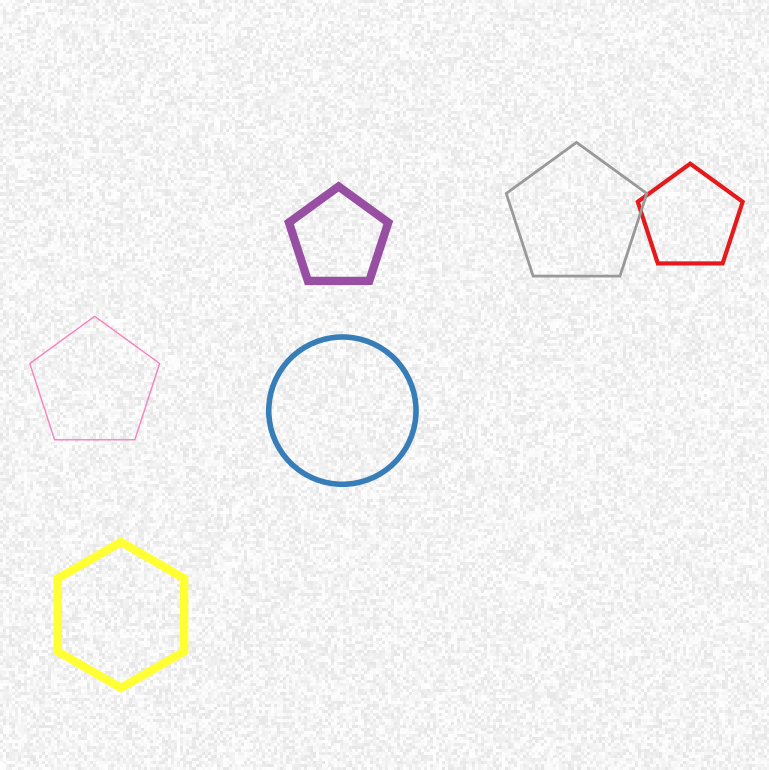[{"shape": "pentagon", "thickness": 1.5, "radius": 0.36, "center": [0.896, 0.716]}, {"shape": "circle", "thickness": 2, "radius": 0.48, "center": [0.445, 0.467]}, {"shape": "pentagon", "thickness": 3, "radius": 0.34, "center": [0.44, 0.69]}, {"shape": "hexagon", "thickness": 3, "radius": 0.47, "center": [0.157, 0.201]}, {"shape": "pentagon", "thickness": 0.5, "radius": 0.44, "center": [0.123, 0.501]}, {"shape": "pentagon", "thickness": 1, "radius": 0.48, "center": [0.749, 0.719]}]